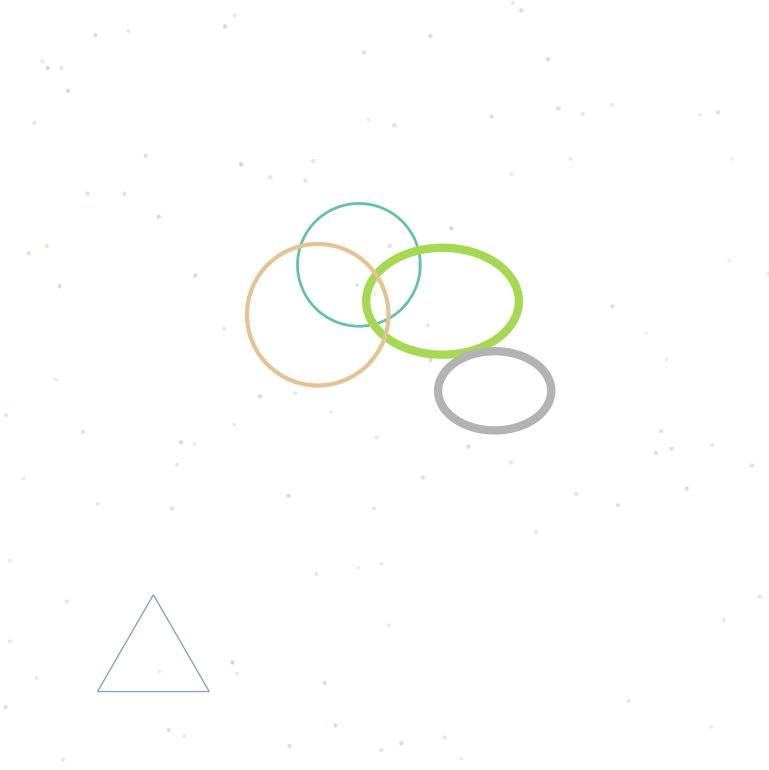[{"shape": "circle", "thickness": 1, "radius": 0.4, "center": [0.466, 0.656]}, {"shape": "triangle", "thickness": 0.5, "radius": 0.42, "center": [0.199, 0.144]}, {"shape": "oval", "thickness": 3, "radius": 0.5, "center": [0.575, 0.609]}, {"shape": "circle", "thickness": 1.5, "radius": 0.46, "center": [0.413, 0.591]}, {"shape": "oval", "thickness": 3, "radius": 0.37, "center": [0.642, 0.492]}]